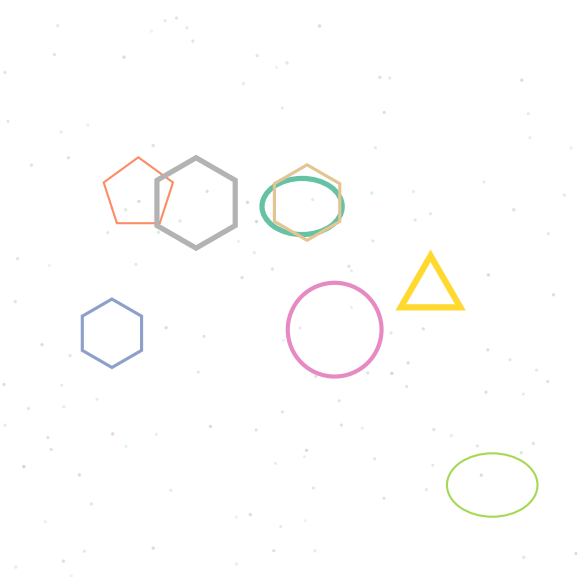[{"shape": "oval", "thickness": 2.5, "radius": 0.35, "center": [0.523, 0.642]}, {"shape": "pentagon", "thickness": 1, "radius": 0.32, "center": [0.24, 0.664]}, {"shape": "hexagon", "thickness": 1.5, "radius": 0.3, "center": [0.194, 0.422]}, {"shape": "circle", "thickness": 2, "radius": 0.41, "center": [0.579, 0.428]}, {"shape": "oval", "thickness": 1, "radius": 0.39, "center": [0.852, 0.159]}, {"shape": "triangle", "thickness": 3, "radius": 0.3, "center": [0.746, 0.497]}, {"shape": "hexagon", "thickness": 1.5, "radius": 0.33, "center": [0.532, 0.648]}, {"shape": "hexagon", "thickness": 2.5, "radius": 0.39, "center": [0.34, 0.648]}]